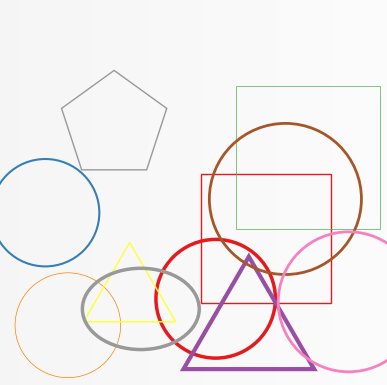[{"shape": "circle", "thickness": 2.5, "radius": 0.77, "center": [0.557, 0.224]}, {"shape": "square", "thickness": 1, "radius": 0.84, "center": [0.687, 0.381]}, {"shape": "circle", "thickness": 1.5, "radius": 0.7, "center": [0.117, 0.448]}, {"shape": "square", "thickness": 0.5, "radius": 0.93, "center": [0.794, 0.591]}, {"shape": "triangle", "thickness": 3, "radius": 0.97, "center": [0.642, 0.139]}, {"shape": "circle", "thickness": 0.5, "radius": 0.68, "center": [0.175, 0.155]}, {"shape": "triangle", "thickness": 1, "radius": 0.69, "center": [0.335, 0.233]}, {"shape": "circle", "thickness": 2, "radius": 0.98, "center": [0.736, 0.483]}, {"shape": "circle", "thickness": 2, "radius": 0.91, "center": [0.9, 0.216]}, {"shape": "pentagon", "thickness": 1, "radius": 0.71, "center": [0.295, 0.674]}, {"shape": "oval", "thickness": 2.5, "radius": 0.75, "center": [0.363, 0.198]}]